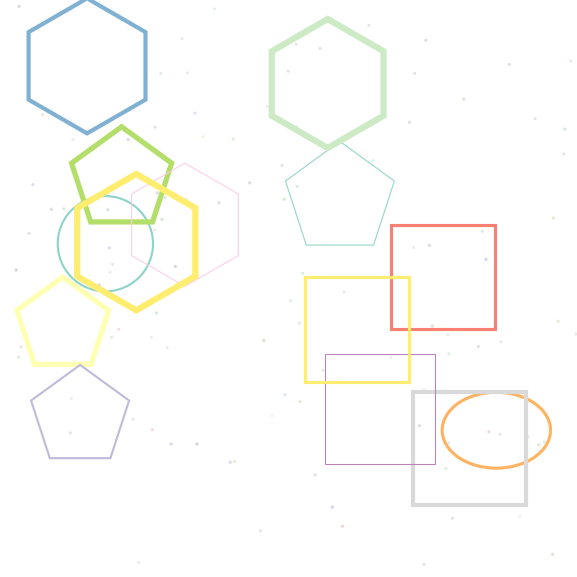[{"shape": "circle", "thickness": 1, "radius": 0.41, "center": [0.182, 0.577]}, {"shape": "pentagon", "thickness": 0.5, "radius": 0.5, "center": [0.589, 0.655]}, {"shape": "pentagon", "thickness": 2.5, "radius": 0.42, "center": [0.109, 0.436]}, {"shape": "pentagon", "thickness": 1, "radius": 0.45, "center": [0.139, 0.278]}, {"shape": "square", "thickness": 1.5, "radius": 0.45, "center": [0.767, 0.519]}, {"shape": "hexagon", "thickness": 2, "radius": 0.58, "center": [0.151, 0.885]}, {"shape": "oval", "thickness": 1.5, "radius": 0.47, "center": [0.86, 0.254]}, {"shape": "pentagon", "thickness": 2.5, "radius": 0.46, "center": [0.211, 0.689]}, {"shape": "hexagon", "thickness": 0.5, "radius": 0.53, "center": [0.32, 0.61]}, {"shape": "square", "thickness": 2, "radius": 0.49, "center": [0.812, 0.223]}, {"shape": "square", "thickness": 0.5, "radius": 0.47, "center": [0.658, 0.291]}, {"shape": "hexagon", "thickness": 3, "radius": 0.56, "center": [0.567, 0.855]}, {"shape": "hexagon", "thickness": 3, "radius": 0.59, "center": [0.236, 0.58]}, {"shape": "square", "thickness": 1.5, "radius": 0.45, "center": [0.618, 0.429]}]